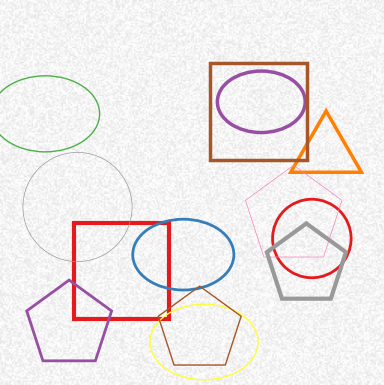[{"shape": "circle", "thickness": 2, "radius": 0.51, "center": [0.81, 0.381]}, {"shape": "square", "thickness": 3, "radius": 0.62, "center": [0.315, 0.297]}, {"shape": "oval", "thickness": 2, "radius": 0.66, "center": [0.476, 0.339]}, {"shape": "oval", "thickness": 1, "radius": 0.71, "center": [0.118, 0.704]}, {"shape": "oval", "thickness": 2.5, "radius": 0.57, "center": [0.679, 0.736]}, {"shape": "pentagon", "thickness": 2, "radius": 0.58, "center": [0.18, 0.157]}, {"shape": "triangle", "thickness": 2.5, "radius": 0.53, "center": [0.847, 0.606]}, {"shape": "oval", "thickness": 1, "radius": 0.7, "center": [0.53, 0.112]}, {"shape": "pentagon", "thickness": 1, "radius": 0.57, "center": [0.519, 0.143]}, {"shape": "square", "thickness": 2.5, "radius": 0.63, "center": [0.673, 0.709]}, {"shape": "pentagon", "thickness": 0.5, "radius": 0.66, "center": [0.763, 0.439]}, {"shape": "circle", "thickness": 0.5, "radius": 0.71, "center": [0.201, 0.462]}, {"shape": "pentagon", "thickness": 3, "radius": 0.54, "center": [0.796, 0.312]}]